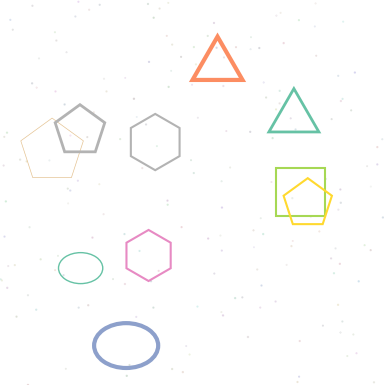[{"shape": "oval", "thickness": 1, "radius": 0.29, "center": [0.209, 0.304]}, {"shape": "triangle", "thickness": 2, "radius": 0.37, "center": [0.763, 0.695]}, {"shape": "triangle", "thickness": 3, "radius": 0.37, "center": [0.565, 0.83]}, {"shape": "oval", "thickness": 3, "radius": 0.42, "center": [0.328, 0.102]}, {"shape": "hexagon", "thickness": 1.5, "radius": 0.33, "center": [0.386, 0.336]}, {"shape": "square", "thickness": 1.5, "radius": 0.32, "center": [0.78, 0.502]}, {"shape": "pentagon", "thickness": 1.5, "radius": 0.33, "center": [0.799, 0.471]}, {"shape": "pentagon", "thickness": 0.5, "radius": 0.43, "center": [0.135, 0.608]}, {"shape": "hexagon", "thickness": 1.5, "radius": 0.37, "center": [0.403, 0.631]}, {"shape": "pentagon", "thickness": 2, "radius": 0.34, "center": [0.208, 0.66]}]